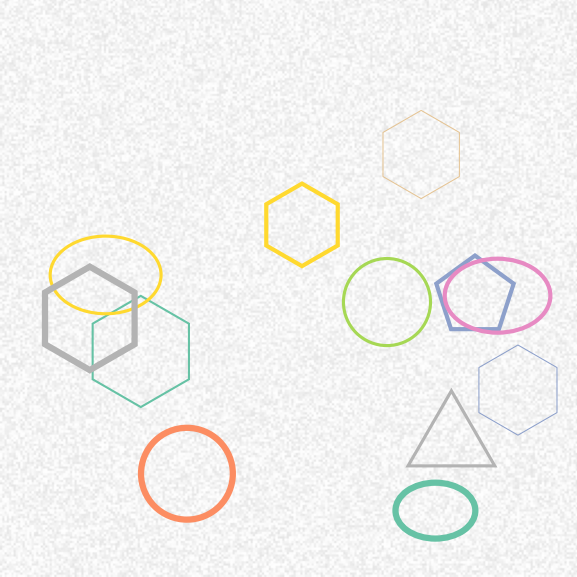[{"shape": "oval", "thickness": 3, "radius": 0.35, "center": [0.754, 0.115]}, {"shape": "hexagon", "thickness": 1, "radius": 0.48, "center": [0.244, 0.391]}, {"shape": "circle", "thickness": 3, "radius": 0.4, "center": [0.324, 0.179]}, {"shape": "hexagon", "thickness": 0.5, "radius": 0.39, "center": [0.897, 0.324]}, {"shape": "pentagon", "thickness": 2, "radius": 0.35, "center": [0.822, 0.486]}, {"shape": "oval", "thickness": 2, "radius": 0.46, "center": [0.862, 0.487]}, {"shape": "circle", "thickness": 1.5, "radius": 0.38, "center": [0.67, 0.476]}, {"shape": "oval", "thickness": 1.5, "radius": 0.48, "center": [0.183, 0.523]}, {"shape": "hexagon", "thickness": 2, "radius": 0.36, "center": [0.523, 0.61]}, {"shape": "hexagon", "thickness": 0.5, "radius": 0.38, "center": [0.729, 0.732]}, {"shape": "triangle", "thickness": 1.5, "radius": 0.43, "center": [0.782, 0.236]}, {"shape": "hexagon", "thickness": 3, "radius": 0.45, "center": [0.155, 0.448]}]